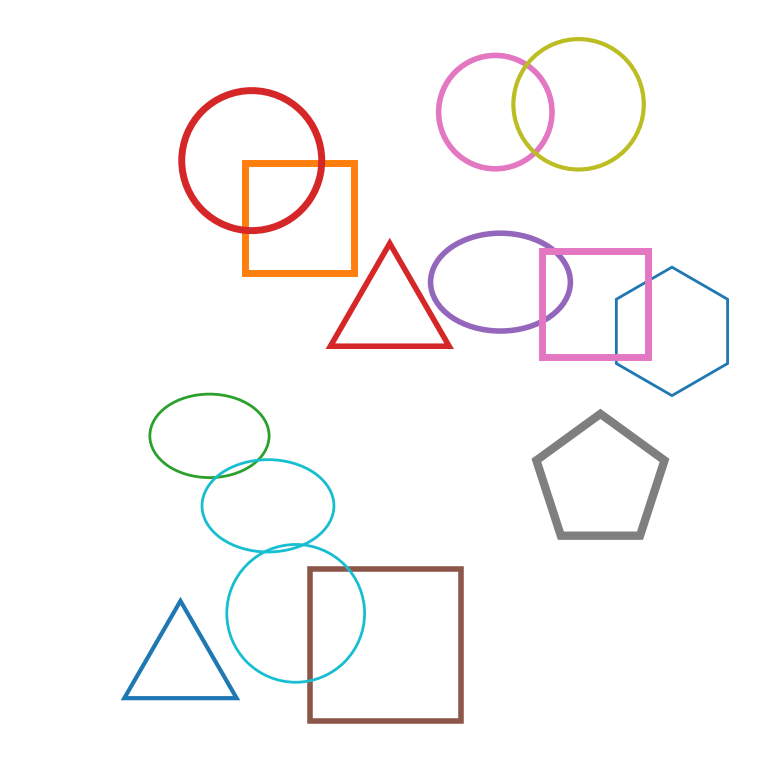[{"shape": "triangle", "thickness": 1.5, "radius": 0.42, "center": [0.234, 0.135]}, {"shape": "hexagon", "thickness": 1, "radius": 0.42, "center": [0.873, 0.57]}, {"shape": "square", "thickness": 2.5, "radius": 0.36, "center": [0.389, 0.717]}, {"shape": "oval", "thickness": 1, "radius": 0.39, "center": [0.272, 0.434]}, {"shape": "triangle", "thickness": 2, "radius": 0.45, "center": [0.506, 0.595]}, {"shape": "circle", "thickness": 2.5, "radius": 0.45, "center": [0.327, 0.791]}, {"shape": "oval", "thickness": 2, "radius": 0.45, "center": [0.65, 0.634]}, {"shape": "square", "thickness": 2, "radius": 0.49, "center": [0.501, 0.162]}, {"shape": "square", "thickness": 2.5, "radius": 0.35, "center": [0.773, 0.605]}, {"shape": "circle", "thickness": 2, "radius": 0.37, "center": [0.643, 0.854]}, {"shape": "pentagon", "thickness": 3, "radius": 0.44, "center": [0.78, 0.375]}, {"shape": "circle", "thickness": 1.5, "radius": 0.42, "center": [0.751, 0.865]}, {"shape": "oval", "thickness": 1, "radius": 0.43, "center": [0.348, 0.343]}, {"shape": "circle", "thickness": 1, "radius": 0.45, "center": [0.384, 0.203]}]